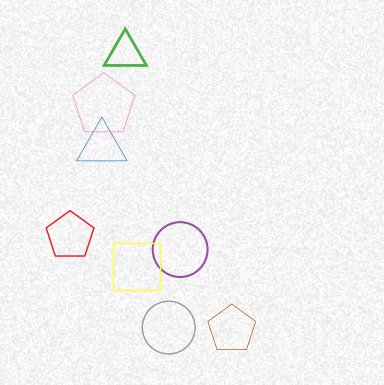[{"shape": "pentagon", "thickness": 1, "radius": 0.33, "center": [0.182, 0.388]}, {"shape": "triangle", "thickness": 0.5, "radius": 0.38, "center": [0.265, 0.62]}, {"shape": "triangle", "thickness": 2, "radius": 0.32, "center": [0.325, 0.862]}, {"shape": "circle", "thickness": 1.5, "radius": 0.36, "center": [0.468, 0.352]}, {"shape": "square", "thickness": 1, "radius": 0.31, "center": [0.353, 0.307]}, {"shape": "pentagon", "thickness": 0.5, "radius": 0.33, "center": [0.602, 0.145]}, {"shape": "pentagon", "thickness": 0.5, "radius": 0.42, "center": [0.27, 0.726]}, {"shape": "circle", "thickness": 1, "radius": 0.34, "center": [0.438, 0.149]}]